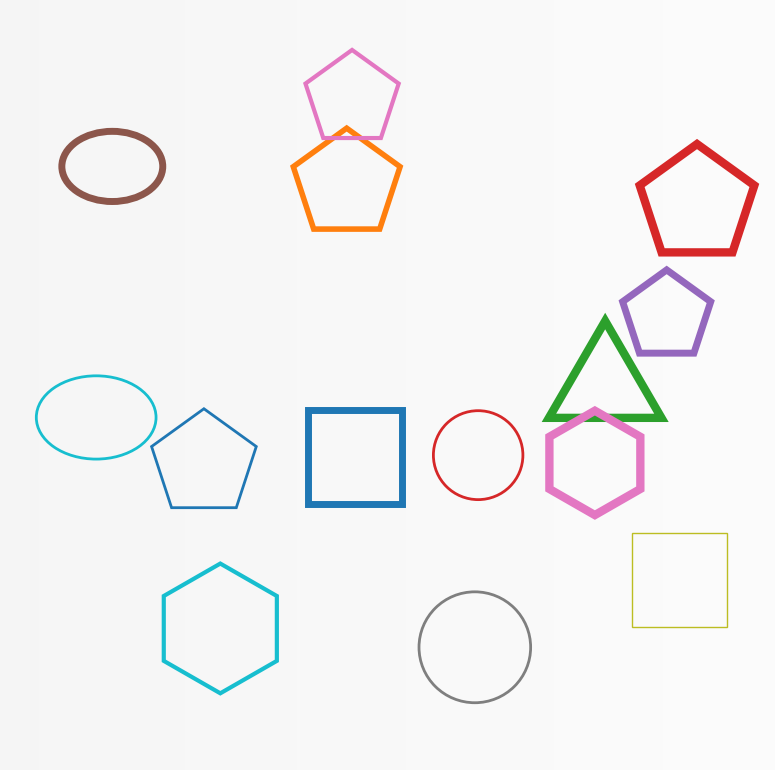[{"shape": "square", "thickness": 2.5, "radius": 0.3, "center": [0.458, 0.407]}, {"shape": "pentagon", "thickness": 1, "radius": 0.36, "center": [0.263, 0.398]}, {"shape": "pentagon", "thickness": 2, "radius": 0.36, "center": [0.447, 0.761]}, {"shape": "triangle", "thickness": 3, "radius": 0.42, "center": [0.781, 0.499]}, {"shape": "circle", "thickness": 1, "radius": 0.29, "center": [0.617, 0.409]}, {"shape": "pentagon", "thickness": 3, "radius": 0.39, "center": [0.899, 0.735]}, {"shape": "pentagon", "thickness": 2.5, "radius": 0.3, "center": [0.86, 0.59]}, {"shape": "oval", "thickness": 2.5, "radius": 0.33, "center": [0.145, 0.784]}, {"shape": "hexagon", "thickness": 3, "radius": 0.34, "center": [0.768, 0.399]}, {"shape": "pentagon", "thickness": 1.5, "radius": 0.32, "center": [0.454, 0.872]}, {"shape": "circle", "thickness": 1, "radius": 0.36, "center": [0.613, 0.159]}, {"shape": "square", "thickness": 0.5, "radius": 0.31, "center": [0.876, 0.247]}, {"shape": "hexagon", "thickness": 1.5, "radius": 0.42, "center": [0.284, 0.184]}, {"shape": "oval", "thickness": 1, "radius": 0.39, "center": [0.124, 0.458]}]